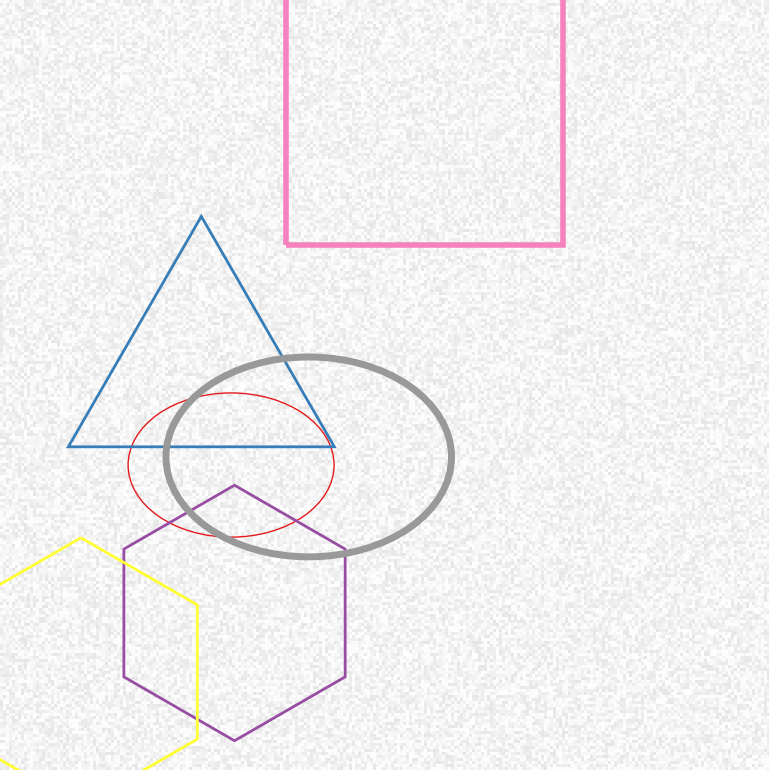[{"shape": "oval", "thickness": 0.5, "radius": 0.67, "center": [0.3, 0.396]}, {"shape": "triangle", "thickness": 1, "radius": 1.0, "center": [0.261, 0.519]}, {"shape": "hexagon", "thickness": 1, "radius": 0.83, "center": [0.305, 0.204]}, {"shape": "hexagon", "thickness": 1, "radius": 0.87, "center": [0.105, 0.127]}, {"shape": "square", "thickness": 2, "radius": 0.9, "center": [0.551, 0.863]}, {"shape": "oval", "thickness": 2.5, "radius": 0.93, "center": [0.401, 0.407]}]